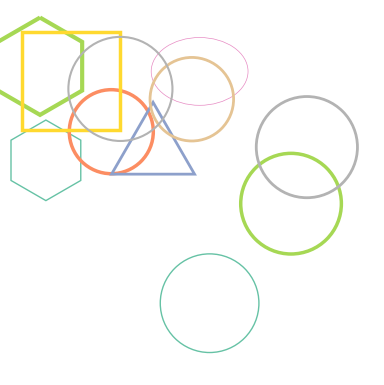[{"shape": "hexagon", "thickness": 1, "radius": 0.52, "center": [0.119, 0.584]}, {"shape": "circle", "thickness": 1, "radius": 0.64, "center": [0.544, 0.212]}, {"shape": "circle", "thickness": 2.5, "radius": 0.55, "center": [0.289, 0.658]}, {"shape": "triangle", "thickness": 2, "radius": 0.62, "center": [0.398, 0.61]}, {"shape": "oval", "thickness": 0.5, "radius": 0.63, "center": [0.518, 0.814]}, {"shape": "hexagon", "thickness": 3, "radius": 0.63, "center": [0.104, 0.828]}, {"shape": "circle", "thickness": 2.5, "radius": 0.65, "center": [0.756, 0.471]}, {"shape": "square", "thickness": 2.5, "radius": 0.64, "center": [0.184, 0.789]}, {"shape": "circle", "thickness": 2, "radius": 0.54, "center": [0.498, 0.742]}, {"shape": "circle", "thickness": 1.5, "radius": 0.68, "center": [0.313, 0.769]}, {"shape": "circle", "thickness": 2, "radius": 0.66, "center": [0.797, 0.618]}]